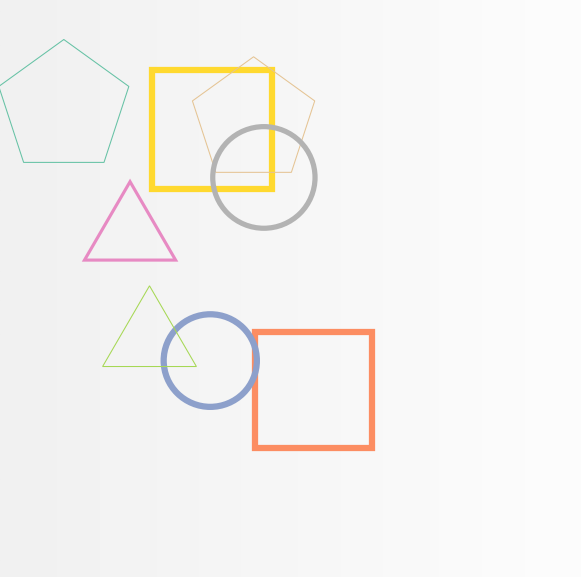[{"shape": "pentagon", "thickness": 0.5, "radius": 0.59, "center": [0.11, 0.813]}, {"shape": "square", "thickness": 3, "radius": 0.5, "center": [0.539, 0.323]}, {"shape": "circle", "thickness": 3, "radius": 0.4, "center": [0.362, 0.375]}, {"shape": "triangle", "thickness": 1.5, "radius": 0.45, "center": [0.224, 0.594]}, {"shape": "triangle", "thickness": 0.5, "radius": 0.47, "center": [0.257, 0.411]}, {"shape": "square", "thickness": 3, "radius": 0.52, "center": [0.365, 0.775]}, {"shape": "pentagon", "thickness": 0.5, "radius": 0.55, "center": [0.436, 0.79]}, {"shape": "circle", "thickness": 2.5, "radius": 0.44, "center": [0.454, 0.692]}]